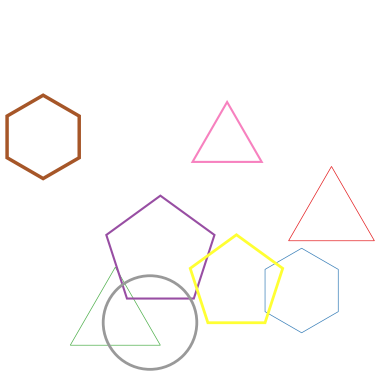[{"shape": "triangle", "thickness": 0.5, "radius": 0.64, "center": [0.861, 0.439]}, {"shape": "hexagon", "thickness": 0.5, "radius": 0.55, "center": [0.784, 0.245]}, {"shape": "triangle", "thickness": 0.5, "radius": 0.68, "center": [0.3, 0.171]}, {"shape": "pentagon", "thickness": 1.5, "radius": 0.74, "center": [0.417, 0.344]}, {"shape": "pentagon", "thickness": 2, "radius": 0.63, "center": [0.614, 0.264]}, {"shape": "hexagon", "thickness": 2.5, "radius": 0.54, "center": [0.112, 0.644]}, {"shape": "triangle", "thickness": 1.5, "radius": 0.52, "center": [0.59, 0.631]}, {"shape": "circle", "thickness": 2, "radius": 0.61, "center": [0.39, 0.162]}]